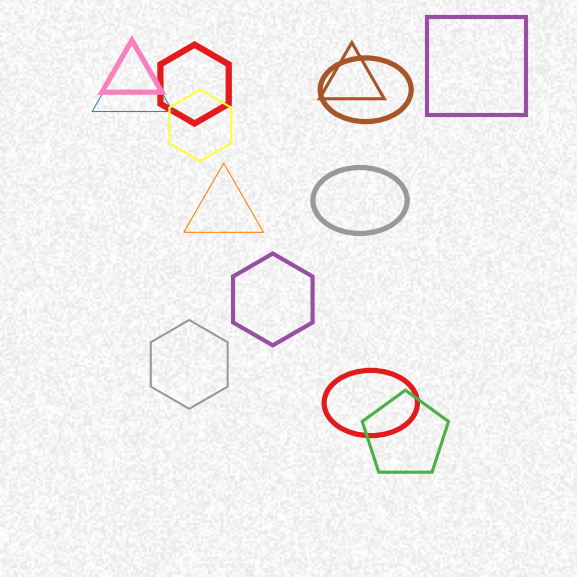[{"shape": "hexagon", "thickness": 3, "radius": 0.34, "center": [0.337, 0.854]}, {"shape": "oval", "thickness": 2.5, "radius": 0.4, "center": [0.642, 0.301]}, {"shape": "triangle", "thickness": 0.5, "radius": 0.4, "center": [0.229, 0.846]}, {"shape": "pentagon", "thickness": 1.5, "radius": 0.39, "center": [0.702, 0.245]}, {"shape": "square", "thickness": 2, "radius": 0.43, "center": [0.825, 0.885]}, {"shape": "hexagon", "thickness": 2, "radius": 0.4, "center": [0.472, 0.481]}, {"shape": "triangle", "thickness": 0.5, "radius": 0.4, "center": [0.387, 0.637]}, {"shape": "hexagon", "thickness": 1, "radius": 0.31, "center": [0.347, 0.782]}, {"shape": "oval", "thickness": 2.5, "radius": 0.39, "center": [0.633, 0.844]}, {"shape": "triangle", "thickness": 1.5, "radius": 0.32, "center": [0.609, 0.861]}, {"shape": "triangle", "thickness": 2.5, "radius": 0.3, "center": [0.228, 0.869]}, {"shape": "oval", "thickness": 2.5, "radius": 0.41, "center": [0.623, 0.652]}, {"shape": "hexagon", "thickness": 1, "radius": 0.38, "center": [0.328, 0.368]}]